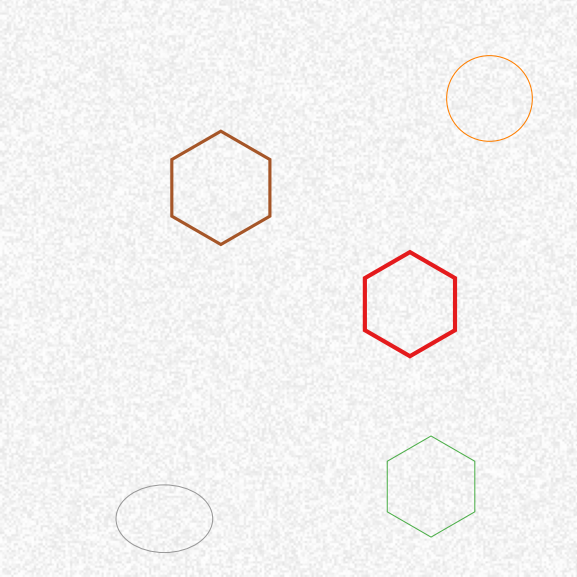[{"shape": "hexagon", "thickness": 2, "radius": 0.45, "center": [0.71, 0.472]}, {"shape": "hexagon", "thickness": 0.5, "radius": 0.44, "center": [0.746, 0.157]}, {"shape": "circle", "thickness": 0.5, "radius": 0.37, "center": [0.848, 0.829]}, {"shape": "hexagon", "thickness": 1.5, "radius": 0.49, "center": [0.382, 0.674]}, {"shape": "oval", "thickness": 0.5, "radius": 0.42, "center": [0.285, 0.101]}]